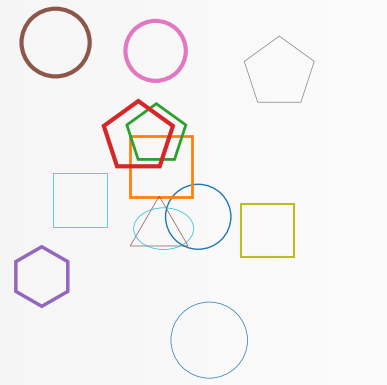[{"shape": "circle", "thickness": 1, "radius": 0.42, "center": [0.512, 0.437]}, {"shape": "circle", "thickness": 0.5, "radius": 0.49, "center": [0.54, 0.117]}, {"shape": "square", "thickness": 2, "radius": 0.4, "center": [0.416, 0.566]}, {"shape": "pentagon", "thickness": 2, "radius": 0.4, "center": [0.403, 0.651]}, {"shape": "pentagon", "thickness": 3, "radius": 0.47, "center": [0.357, 0.644]}, {"shape": "hexagon", "thickness": 2.5, "radius": 0.39, "center": [0.108, 0.282]}, {"shape": "triangle", "thickness": 0.5, "radius": 0.43, "center": [0.411, 0.404]}, {"shape": "circle", "thickness": 3, "radius": 0.44, "center": [0.143, 0.889]}, {"shape": "circle", "thickness": 3, "radius": 0.39, "center": [0.402, 0.868]}, {"shape": "pentagon", "thickness": 0.5, "radius": 0.47, "center": [0.721, 0.811]}, {"shape": "square", "thickness": 1.5, "radius": 0.34, "center": [0.689, 0.4]}, {"shape": "square", "thickness": 0.5, "radius": 0.35, "center": [0.207, 0.481]}, {"shape": "oval", "thickness": 0.5, "radius": 0.39, "center": [0.422, 0.406]}]